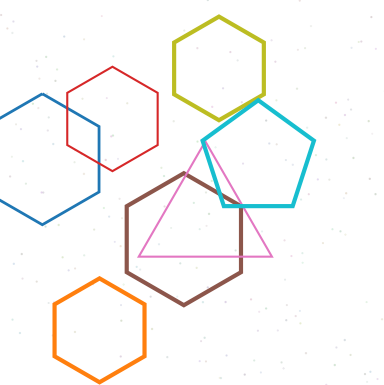[{"shape": "hexagon", "thickness": 2, "radius": 0.85, "center": [0.11, 0.586]}, {"shape": "hexagon", "thickness": 3, "radius": 0.67, "center": [0.259, 0.142]}, {"shape": "hexagon", "thickness": 1.5, "radius": 0.68, "center": [0.292, 0.691]}, {"shape": "hexagon", "thickness": 3, "radius": 0.86, "center": [0.478, 0.379]}, {"shape": "triangle", "thickness": 1.5, "radius": 1.0, "center": [0.533, 0.433]}, {"shape": "hexagon", "thickness": 3, "radius": 0.67, "center": [0.569, 0.822]}, {"shape": "pentagon", "thickness": 3, "radius": 0.76, "center": [0.671, 0.588]}]